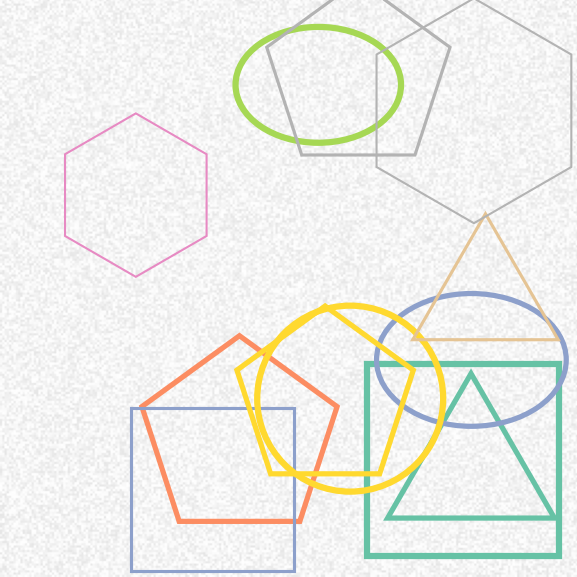[{"shape": "triangle", "thickness": 2.5, "radius": 0.83, "center": [0.816, 0.185]}, {"shape": "square", "thickness": 3, "radius": 0.83, "center": [0.802, 0.203]}, {"shape": "pentagon", "thickness": 2.5, "radius": 0.89, "center": [0.415, 0.24]}, {"shape": "square", "thickness": 1.5, "radius": 0.71, "center": [0.368, 0.151]}, {"shape": "oval", "thickness": 2.5, "radius": 0.82, "center": [0.816, 0.376]}, {"shape": "hexagon", "thickness": 1, "radius": 0.71, "center": [0.235, 0.661]}, {"shape": "oval", "thickness": 3, "radius": 0.72, "center": [0.551, 0.852]}, {"shape": "circle", "thickness": 3, "radius": 0.8, "center": [0.606, 0.309]}, {"shape": "pentagon", "thickness": 2.5, "radius": 0.8, "center": [0.563, 0.309]}, {"shape": "triangle", "thickness": 1.5, "radius": 0.73, "center": [0.841, 0.484]}, {"shape": "pentagon", "thickness": 1.5, "radius": 0.83, "center": [0.621, 0.866]}, {"shape": "hexagon", "thickness": 1, "radius": 0.97, "center": [0.821, 0.807]}]